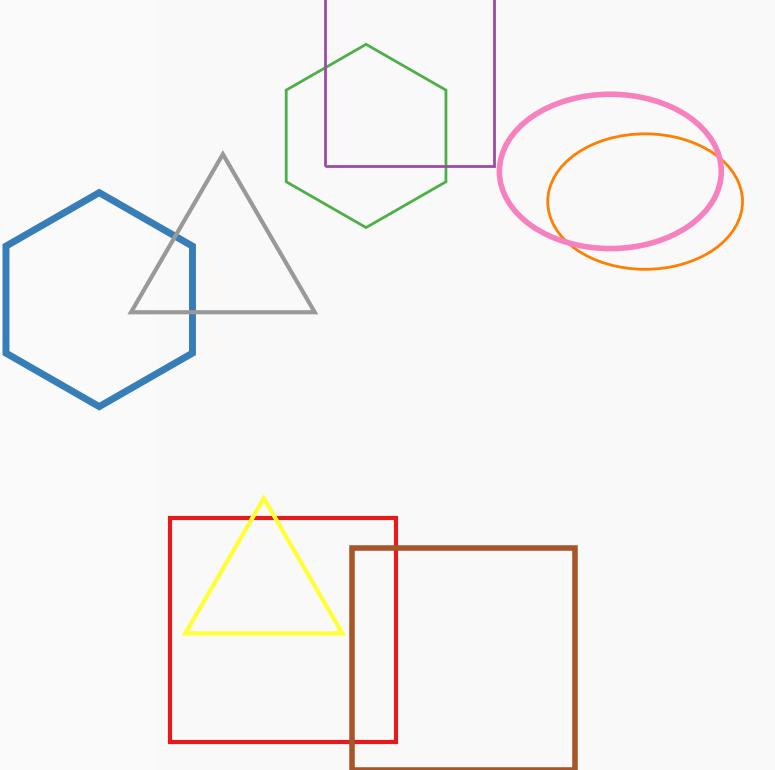[{"shape": "square", "thickness": 1.5, "radius": 0.73, "center": [0.365, 0.181]}, {"shape": "hexagon", "thickness": 2.5, "radius": 0.69, "center": [0.128, 0.611]}, {"shape": "hexagon", "thickness": 1, "radius": 0.59, "center": [0.472, 0.823]}, {"shape": "square", "thickness": 1, "radius": 0.55, "center": [0.529, 0.893]}, {"shape": "oval", "thickness": 1, "radius": 0.63, "center": [0.832, 0.738]}, {"shape": "triangle", "thickness": 1.5, "radius": 0.58, "center": [0.34, 0.236]}, {"shape": "square", "thickness": 2, "radius": 0.72, "center": [0.598, 0.144]}, {"shape": "oval", "thickness": 2, "radius": 0.72, "center": [0.788, 0.777]}, {"shape": "triangle", "thickness": 1.5, "radius": 0.68, "center": [0.288, 0.663]}]